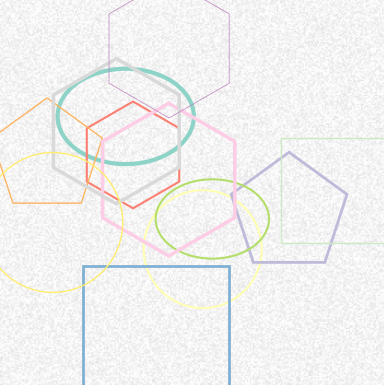[{"shape": "oval", "thickness": 3, "radius": 0.88, "center": [0.327, 0.698]}, {"shape": "circle", "thickness": 1.5, "radius": 0.77, "center": [0.526, 0.353]}, {"shape": "pentagon", "thickness": 2, "radius": 0.79, "center": [0.751, 0.446]}, {"shape": "hexagon", "thickness": 1.5, "radius": 0.69, "center": [0.346, 0.598]}, {"shape": "square", "thickness": 2, "radius": 0.95, "center": [0.405, 0.119]}, {"shape": "pentagon", "thickness": 1, "radius": 0.76, "center": [0.122, 0.595]}, {"shape": "oval", "thickness": 1.5, "radius": 0.74, "center": [0.552, 0.431]}, {"shape": "hexagon", "thickness": 2.5, "radius": 0.99, "center": [0.438, 0.534]}, {"shape": "hexagon", "thickness": 2.5, "radius": 0.94, "center": [0.302, 0.659]}, {"shape": "hexagon", "thickness": 0.5, "radius": 0.9, "center": [0.439, 0.874]}, {"shape": "square", "thickness": 1, "radius": 0.68, "center": [0.866, 0.505]}, {"shape": "circle", "thickness": 1, "radius": 0.91, "center": [0.137, 0.422]}]